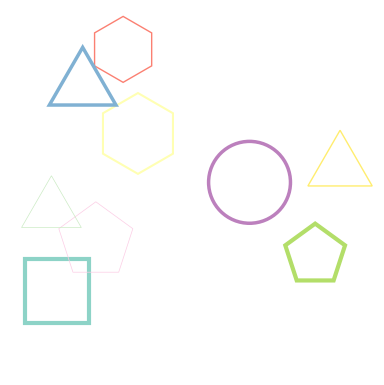[{"shape": "square", "thickness": 3, "radius": 0.42, "center": [0.148, 0.243]}, {"shape": "hexagon", "thickness": 1.5, "radius": 0.52, "center": [0.358, 0.653]}, {"shape": "hexagon", "thickness": 1, "radius": 0.43, "center": [0.32, 0.872]}, {"shape": "triangle", "thickness": 2.5, "radius": 0.5, "center": [0.215, 0.777]}, {"shape": "pentagon", "thickness": 3, "radius": 0.41, "center": [0.819, 0.338]}, {"shape": "pentagon", "thickness": 0.5, "radius": 0.51, "center": [0.249, 0.375]}, {"shape": "circle", "thickness": 2.5, "radius": 0.53, "center": [0.648, 0.526]}, {"shape": "triangle", "thickness": 0.5, "radius": 0.45, "center": [0.134, 0.454]}, {"shape": "triangle", "thickness": 1, "radius": 0.48, "center": [0.883, 0.565]}]